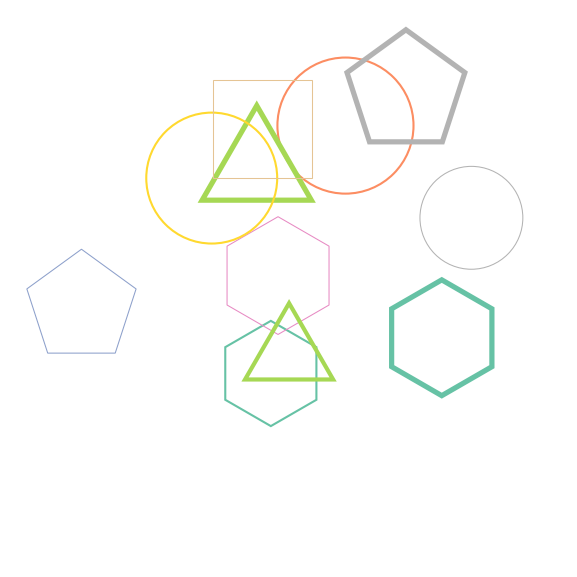[{"shape": "hexagon", "thickness": 2.5, "radius": 0.5, "center": [0.765, 0.414]}, {"shape": "hexagon", "thickness": 1, "radius": 0.46, "center": [0.469, 0.352]}, {"shape": "circle", "thickness": 1, "radius": 0.59, "center": [0.598, 0.782]}, {"shape": "pentagon", "thickness": 0.5, "radius": 0.5, "center": [0.141, 0.468]}, {"shape": "hexagon", "thickness": 0.5, "radius": 0.51, "center": [0.481, 0.522]}, {"shape": "triangle", "thickness": 2.5, "radius": 0.55, "center": [0.445, 0.707]}, {"shape": "triangle", "thickness": 2, "radius": 0.44, "center": [0.501, 0.386]}, {"shape": "circle", "thickness": 1, "radius": 0.57, "center": [0.367, 0.691]}, {"shape": "square", "thickness": 0.5, "radius": 0.43, "center": [0.455, 0.776]}, {"shape": "pentagon", "thickness": 2.5, "radius": 0.54, "center": [0.703, 0.84]}, {"shape": "circle", "thickness": 0.5, "radius": 0.45, "center": [0.816, 0.622]}]